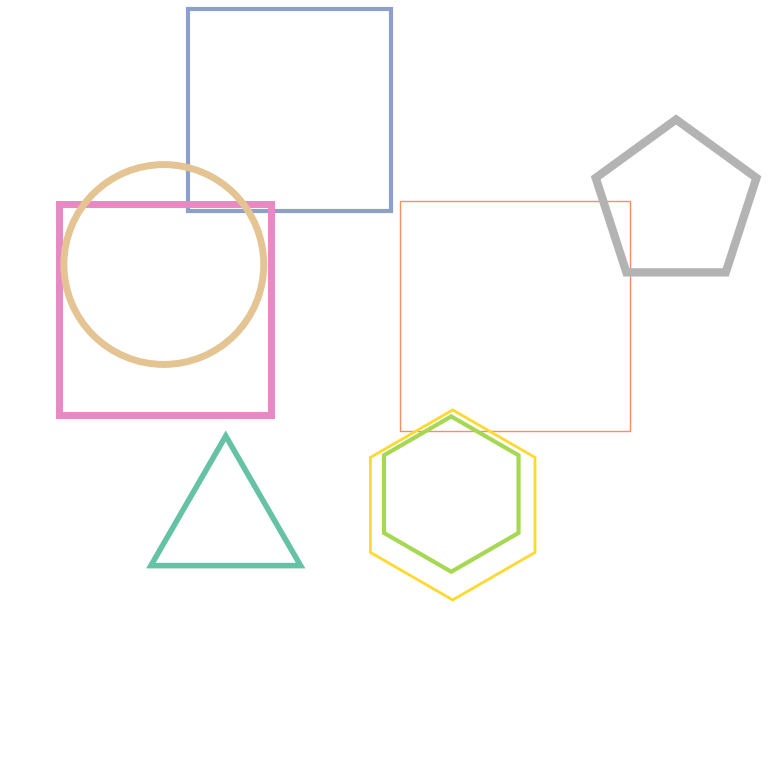[{"shape": "triangle", "thickness": 2, "radius": 0.56, "center": [0.293, 0.322]}, {"shape": "square", "thickness": 0.5, "radius": 0.75, "center": [0.669, 0.59]}, {"shape": "square", "thickness": 1.5, "radius": 0.66, "center": [0.376, 0.857]}, {"shape": "square", "thickness": 2.5, "radius": 0.69, "center": [0.215, 0.598]}, {"shape": "hexagon", "thickness": 1.5, "radius": 0.5, "center": [0.586, 0.358]}, {"shape": "hexagon", "thickness": 1, "radius": 0.62, "center": [0.588, 0.344]}, {"shape": "circle", "thickness": 2.5, "radius": 0.65, "center": [0.213, 0.656]}, {"shape": "pentagon", "thickness": 3, "radius": 0.55, "center": [0.878, 0.735]}]